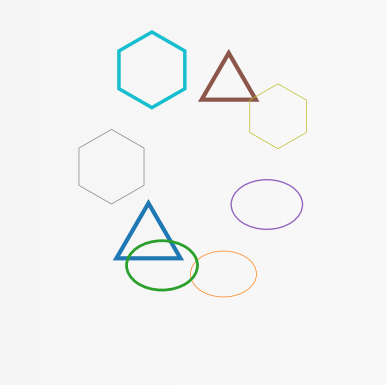[{"shape": "triangle", "thickness": 3, "radius": 0.48, "center": [0.383, 0.377]}, {"shape": "oval", "thickness": 0.5, "radius": 0.43, "center": [0.577, 0.288]}, {"shape": "oval", "thickness": 2, "radius": 0.46, "center": [0.418, 0.311]}, {"shape": "oval", "thickness": 1, "radius": 0.46, "center": [0.689, 0.469]}, {"shape": "triangle", "thickness": 3, "radius": 0.4, "center": [0.59, 0.782]}, {"shape": "hexagon", "thickness": 0.5, "radius": 0.48, "center": [0.288, 0.567]}, {"shape": "hexagon", "thickness": 0.5, "radius": 0.42, "center": [0.717, 0.698]}, {"shape": "hexagon", "thickness": 2.5, "radius": 0.49, "center": [0.392, 0.819]}]